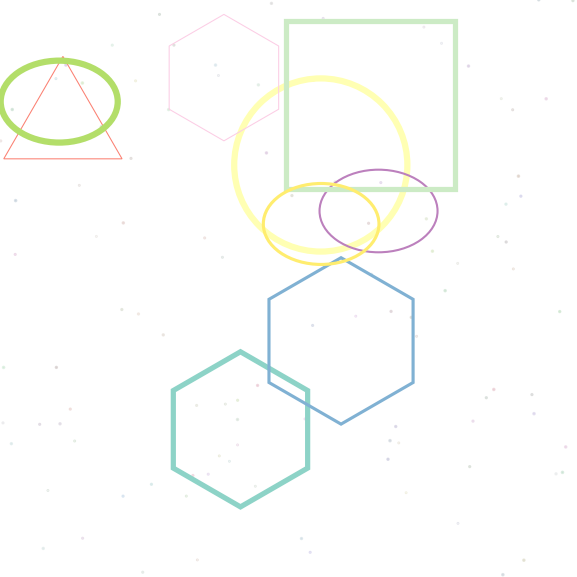[{"shape": "hexagon", "thickness": 2.5, "radius": 0.67, "center": [0.416, 0.256]}, {"shape": "circle", "thickness": 3, "radius": 0.75, "center": [0.555, 0.713]}, {"shape": "triangle", "thickness": 0.5, "radius": 0.59, "center": [0.109, 0.783]}, {"shape": "hexagon", "thickness": 1.5, "radius": 0.72, "center": [0.591, 0.409]}, {"shape": "oval", "thickness": 3, "radius": 0.51, "center": [0.103, 0.823]}, {"shape": "hexagon", "thickness": 0.5, "radius": 0.55, "center": [0.388, 0.865]}, {"shape": "oval", "thickness": 1, "radius": 0.51, "center": [0.655, 0.634]}, {"shape": "square", "thickness": 2.5, "radius": 0.73, "center": [0.642, 0.818]}, {"shape": "oval", "thickness": 1.5, "radius": 0.5, "center": [0.556, 0.611]}]